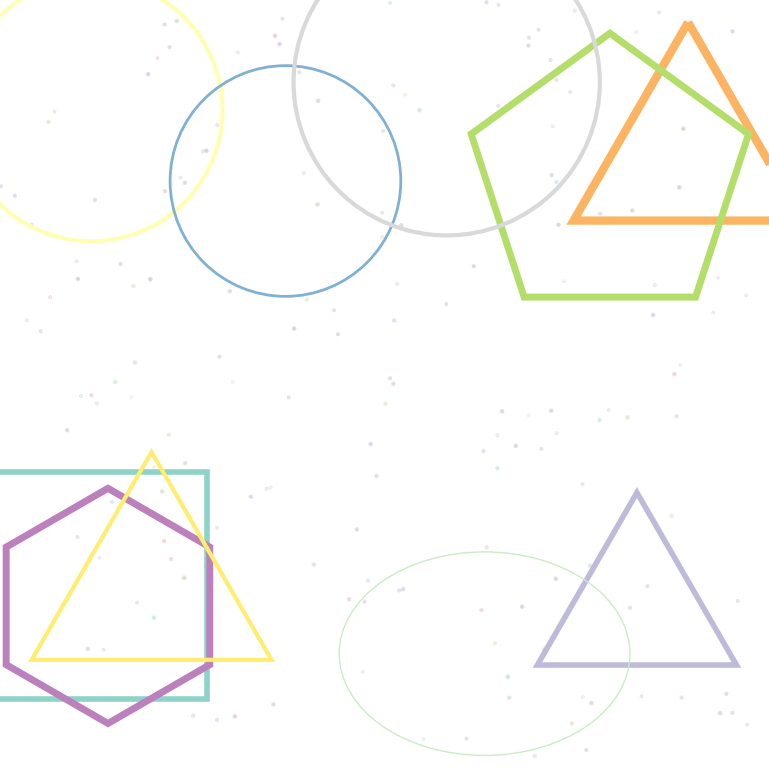[{"shape": "square", "thickness": 2, "radius": 0.74, "center": [0.122, 0.24]}, {"shape": "circle", "thickness": 1.5, "radius": 0.85, "center": [0.119, 0.857]}, {"shape": "triangle", "thickness": 2, "radius": 0.75, "center": [0.827, 0.211]}, {"shape": "circle", "thickness": 1, "radius": 0.75, "center": [0.371, 0.765]}, {"shape": "triangle", "thickness": 3, "radius": 0.86, "center": [0.894, 0.799]}, {"shape": "pentagon", "thickness": 2.5, "radius": 0.95, "center": [0.792, 0.767]}, {"shape": "circle", "thickness": 1.5, "radius": 0.99, "center": [0.58, 0.893]}, {"shape": "hexagon", "thickness": 2.5, "radius": 0.76, "center": [0.14, 0.213]}, {"shape": "oval", "thickness": 0.5, "radius": 0.94, "center": [0.629, 0.151]}, {"shape": "triangle", "thickness": 1.5, "radius": 0.9, "center": [0.197, 0.233]}]